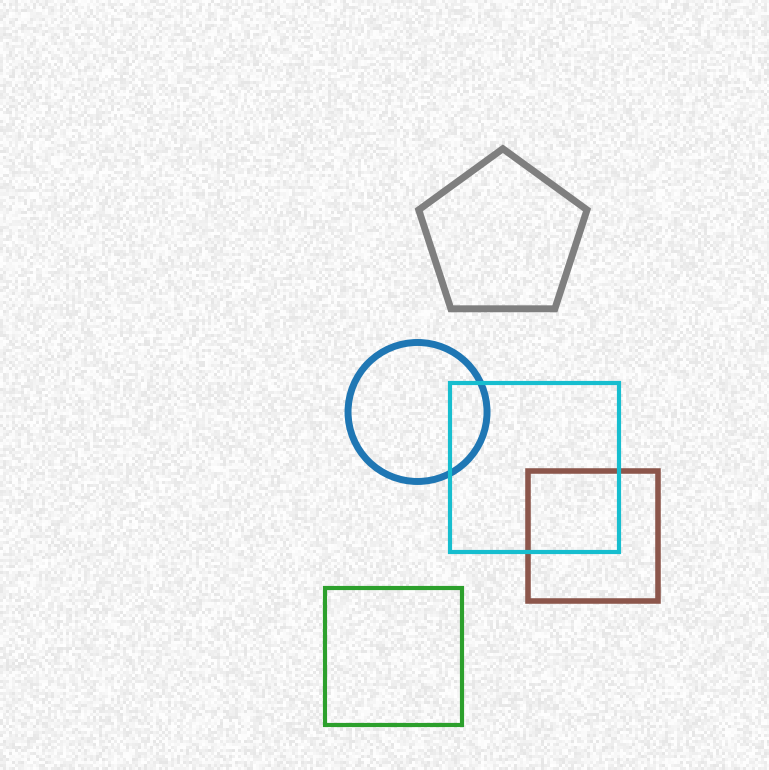[{"shape": "circle", "thickness": 2.5, "radius": 0.45, "center": [0.542, 0.465]}, {"shape": "square", "thickness": 1.5, "radius": 0.44, "center": [0.511, 0.147]}, {"shape": "square", "thickness": 2, "radius": 0.42, "center": [0.77, 0.304]}, {"shape": "pentagon", "thickness": 2.5, "radius": 0.57, "center": [0.653, 0.692]}, {"shape": "square", "thickness": 1.5, "radius": 0.55, "center": [0.694, 0.393]}]